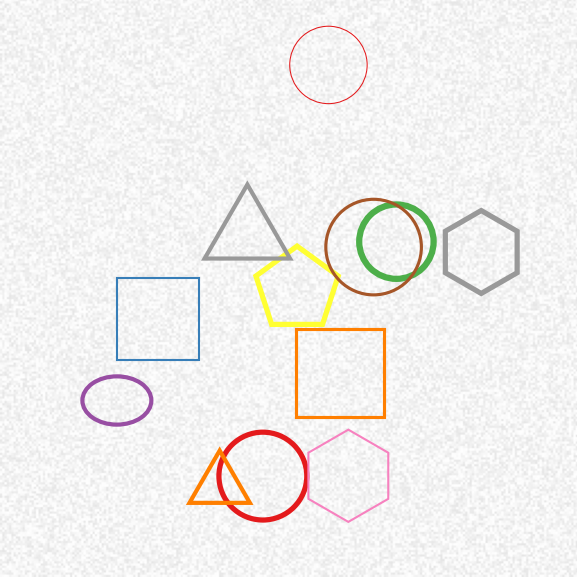[{"shape": "circle", "thickness": 2.5, "radius": 0.38, "center": [0.455, 0.175]}, {"shape": "circle", "thickness": 0.5, "radius": 0.34, "center": [0.569, 0.887]}, {"shape": "square", "thickness": 1, "radius": 0.36, "center": [0.274, 0.447]}, {"shape": "circle", "thickness": 3, "radius": 0.32, "center": [0.686, 0.581]}, {"shape": "oval", "thickness": 2, "radius": 0.3, "center": [0.202, 0.306]}, {"shape": "triangle", "thickness": 2, "radius": 0.3, "center": [0.38, 0.159]}, {"shape": "square", "thickness": 1.5, "radius": 0.38, "center": [0.588, 0.354]}, {"shape": "pentagon", "thickness": 2.5, "radius": 0.37, "center": [0.514, 0.498]}, {"shape": "circle", "thickness": 1.5, "radius": 0.41, "center": [0.647, 0.571]}, {"shape": "hexagon", "thickness": 1, "radius": 0.4, "center": [0.603, 0.175]}, {"shape": "hexagon", "thickness": 2.5, "radius": 0.36, "center": [0.833, 0.563]}, {"shape": "triangle", "thickness": 2, "radius": 0.43, "center": [0.428, 0.594]}]